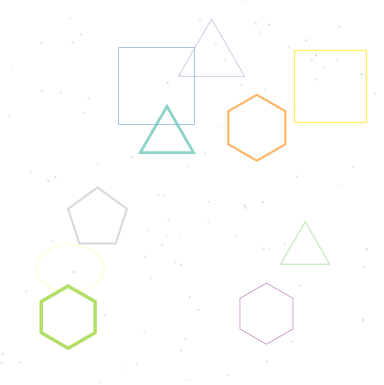[{"shape": "triangle", "thickness": 2, "radius": 0.4, "center": [0.434, 0.643]}, {"shape": "oval", "thickness": 0.5, "radius": 0.44, "center": [0.183, 0.303]}, {"shape": "triangle", "thickness": 0.5, "radius": 0.5, "center": [0.549, 0.852]}, {"shape": "square", "thickness": 0.5, "radius": 0.5, "center": [0.405, 0.778]}, {"shape": "hexagon", "thickness": 1.5, "radius": 0.43, "center": [0.667, 0.668]}, {"shape": "hexagon", "thickness": 2.5, "radius": 0.4, "center": [0.177, 0.176]}, {"shape": "pentagon", "thickness": 1.5, "radius": 0.4, "center": [0.253, 0.433]}, {"shape": "hexagon", "thickness": 0.5, "radius": 0.4, "center": [0.692, 0.185]}, {"shape": "triangle", "thickness": 1, "radius": 0.37, "center": [0.793, 0.35]}, {"shape": "square", "thickness": 1, "radius": 0.47, "center": [0.858, 0.778]}]